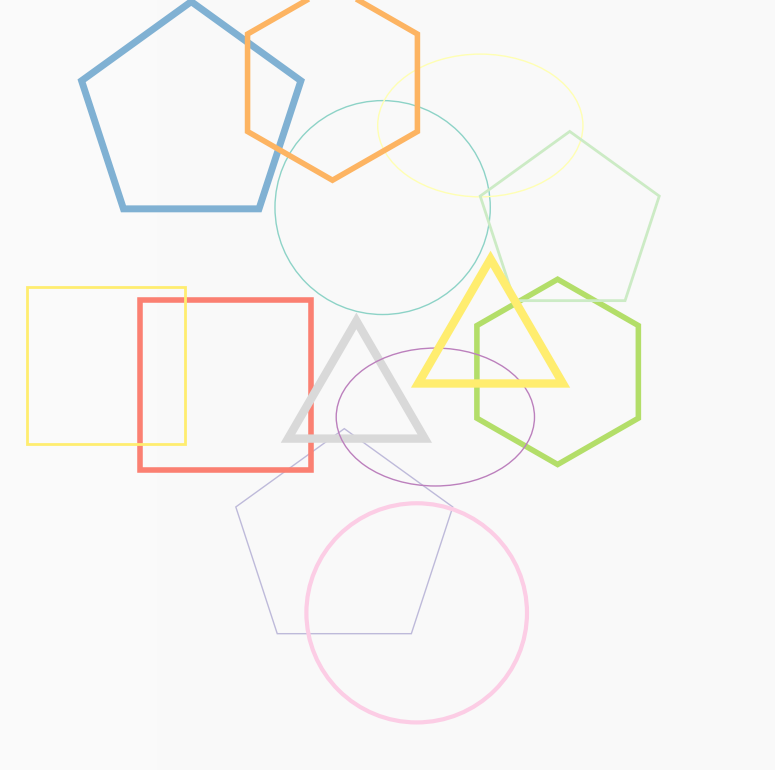[{"shape": "circle", "thickness": 0.5, "radius": 0.69, "center": [0.494, 0.73]}, {"shape": "oval", "thickness": 0.5, "radius": 0.66, "center": [0.62, 0.837]}, {"shape": "pentagon", "thickness": 0.5, "radius": 0.74, "center": [0.444, 0.296]}, {"shape": "square", "thickness": 2, "radius": 0.55, "center": [0.291, 0.5]}, {"shape": "pentagon", "thickness": 2.5, "radius": 0.74, "center": [0.247, 0.849]}, {"shape": "hexagon", "thickness": 2, "radius": 0.63, "center": [0.429, 0.892]}, {"shape": "hexagon", "thickness": 2, "radius": 0.6, "center": [0.72, 0.517]}, {"shape": "circle", "thickness": 1.5, "radius": 0.71, "center": [0.538, 0.204]}, {"shape": "triangle", "thickness": 3, "radius": 0.51, "center": [0.46, 0.481]}, {"shape": "oval", "thickness": 0.5, "radius": 0.64, "center": [0.562, 0.458]}, {"shape": "pentagon", "thickness": 1, "radius": 0.61, "center": [0.735, 0.708]}, {"shape": "triangle", "thickness": 3, "radius": 0.54, "center": [0.633, 0.556]}, {"shape": "square", "thickness": 1, "radius": 0.51, "center": [0.137, 0.525]}]